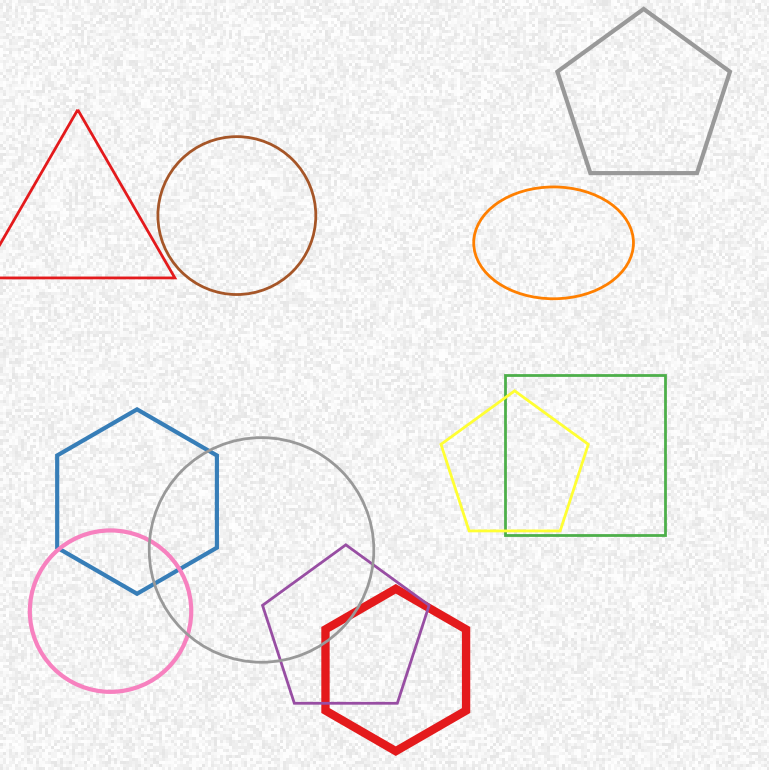[{"shape": "hexagon", "thickness": 3, "radius": 0.53, "center": [0.514, 0.13]}, {"shape": "triangle", "thickness": 1, "radius": 0.73, "center": [0.101, 0.712]}, {"shape": "hexagon", "thickness": 1.5, "radius": 0.6, "center": [0.178, 0.349]}, {"shape": "square", "thickness": 1, "radius": 0.52, "center": [0.76, 0.409]}, {"shape": "pentagon", "thickness": 1, "radius": 0.57, "center": [0.449, 0.179]}, {"shape": "oval", "thickness": 1, "radius": 0.52, "center": [0.719, 0.685]}, {"shape": "pentagon", "thickness": 1, "radius": 0.5, "center": [0.668, 0.392]}, {"shape": "circle", "thickness": 1, "radius": 0.51, "center": [0.308, 0.72]}, {"shape": "circle", "thickness": 1.5, "radius": 0.52, "center": [0.144, 0.206]}, {"shape": "pentagon", "thickness": 1.5, "radius": 0.59, "center": [0.836, 0.871]}, {"shape": "circle", "thickness": 1, "radius": 0.73, "center": [0.34, 0.286]}]